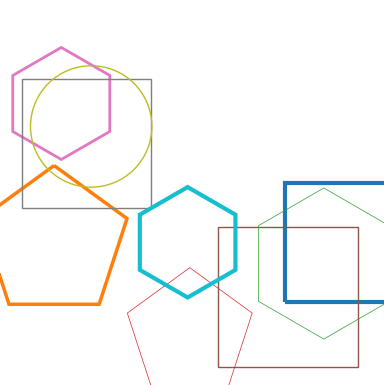[{"shape": "square", "thickness": 3, "radius": 0.77, "center": [0.895, 0.37]}, {"shape": "pentagon", "thickness": 2.5, "radius": 1.0, "center": [0.14, 0.371]}, {"shape": "hexagon", "thickness": 0.5, "radius": 0.98, "center": [0.841, 0.316]}, {"shape": "pentagon", "thickness": 0.5, "radius": 0.85, "center": [0.493, 0.134]}, {"shape": "square", "thickness": 1, "radius": 0.91, "center": [0.747, 0.229]}, {"shape": "hexagon", "thickness": 2, "radius": 0.73, "center": [0.159, 0.731]}, {"shape": "square", "thickness": 1, "radius": 0.84, "center": [0.225, 0.627]}, {"shape": "circle", "thickness": 1, "radius": 0.79, "center": [0.237, 0.672]}, {"shape": "hexagon", "thickness": 3, "radius": 0.72, "center": [0.487, 0.371]}]